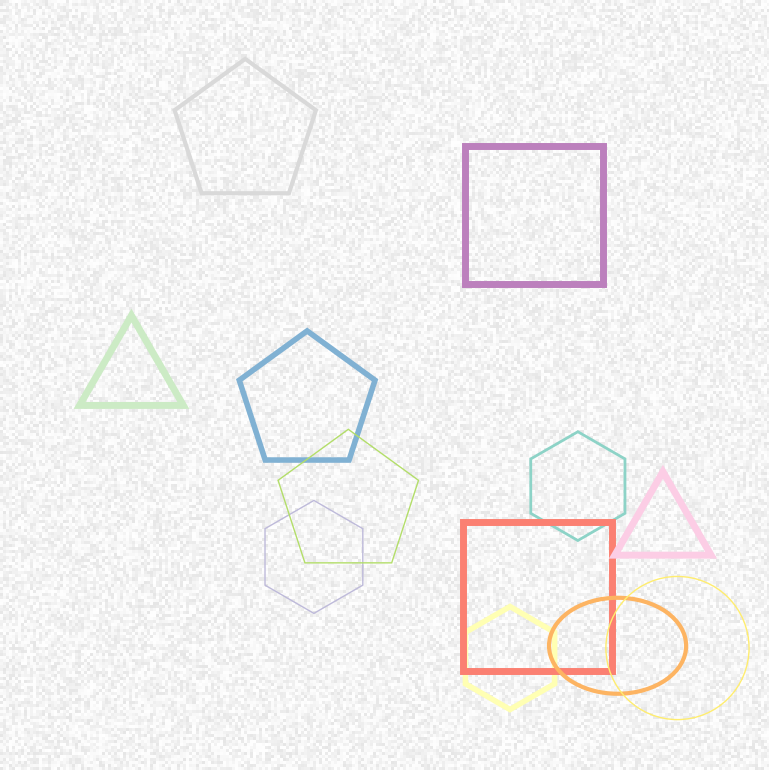[{"shape": "hexagon", "thickness": 1, "radius": 0.35, "center": [0.75, 0.369]}, {"shape": "hexagon", "thickness": 2, "radius": 0.33, "center": [0.662, 0.145]}, {"shape": "hexagon", "thickness": 0.5, "radius": 0.37, "center": [0.408, 0.277]}, {"shape": "square", "thickness": 2.5, "radius": 0.49, "center": [0.698, 0.225]}, {"shape": "pentagon", "thickness": 2, "radius": 0.46, "center": [0.399, 0.478]}, {"shape": "oval", "thickness": 1.5, "radius": 0.45, "center": [0.802, 0.161]}, {"shape": "pentagon", "thickness": 0.5, "radius": 0.48, "center": [0.452, 0.347]}, {"shape": "triangle", "thickness": 2.5, "radius": 0.36, "center": [0.861, 0.315]}, {"shape": "pentagon", "thickness": 1.5, "radius": 0.48, "center": [0.319, 0.827]}, {"shape": "square", "thickness": 2.5, "radius": 0.45, "center": [0.694, 0.721]}, {"shape": "triangle", "thickness": 2.5, "radius": 0.39, "center": [0.171, 0.512]}, {"shape": "circle", "thickness": 0.5, "radius": 0.46, "center": [0.88, 0.158]}]